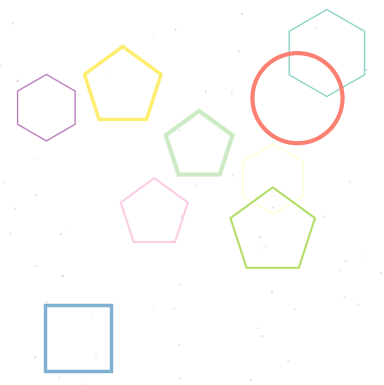[{"shape": "hexagon", "thickness": 1, "radius": 0.57, "center": [0.849, 0.862]}, {"shape": "hexagon", "thickness": 0.5, "radius": 0.45, "center": [0.709, 0.535]}, {"shape": "circle", "thickness": 3, "radius": 0.59, "center": [0.773, 0.745]}, {"shape": "square", "thickness": 2.5, "radius": 0.43, "center": [0.203, 0.122]}, {"shape": "pentagon", "thickness": 1.5, "radius": 0.58, "center": [0.708, 0.398]}, {"shape": "pentagon", "thickness": 1.5, "radius": 0.46, "center": [0.401, 0.446]}, {"shape": "hexagon", "thickness": 1, "radius": 0.43, "center": [0.12, 0.72]}, {"shape": "pentagon", "thickness": 3, "radius": 0.46, "center": [0.517, 0.621]}, {"shape": "pentagon", "thickness": 2.5, "radius": 0.52, "center": [0.319, 0.774]}]